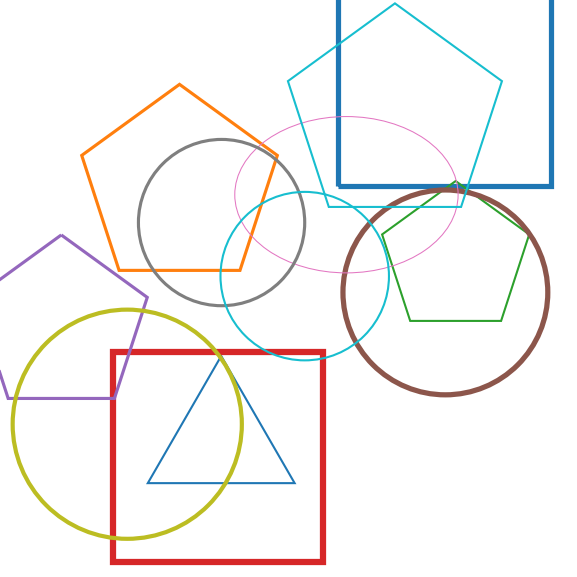[{"shape": "square", "thickness": 2.5, "radius": 0.92, "center": [0.769, 0.861]}, {"shape": "triangle", "thickness": 1, "radius": 0.73, "center": [0.383, 0.236]}, {"shape": "pentagon", "thickness": 1.5, "radius": 0.89, "center": [0.311, 0.675]}, {"shape": "pentagon", "thickness": 1, "radius": 0.67, "center": [0.789, 0.552]}, {"shape": "square", "thickness": 3, "radius": 0.91, "center": [0.378, 0.208]}, {"shape": "pentagon", "thickness": 1.5, "radius": 0.78, "center": [0.106, 0.436]}, {"shape": "circle", "thickness": 2.5, "radius": 0.89, "center": [0.771, 0.493]}, {"shape": "oval", "thickness": 0.5, "radius": 0.97, "center": [0.6, 0.662]}, {"shape": "circle", "thickness": 1.5, "radius": 0.72, "center": [0.384, 0.614]}, {"shape": "circle", "thickness": 2, "radius": 0.99, "center": [0.22, 0.265]}, {"shape": "circle", "thickness": 1, "radius": 0.73, "center": [0.528, 0.521]}, {"shape": "pentagon", "thickness": 1, "radius": 0.97, "center": [0.684, 0.798]}]